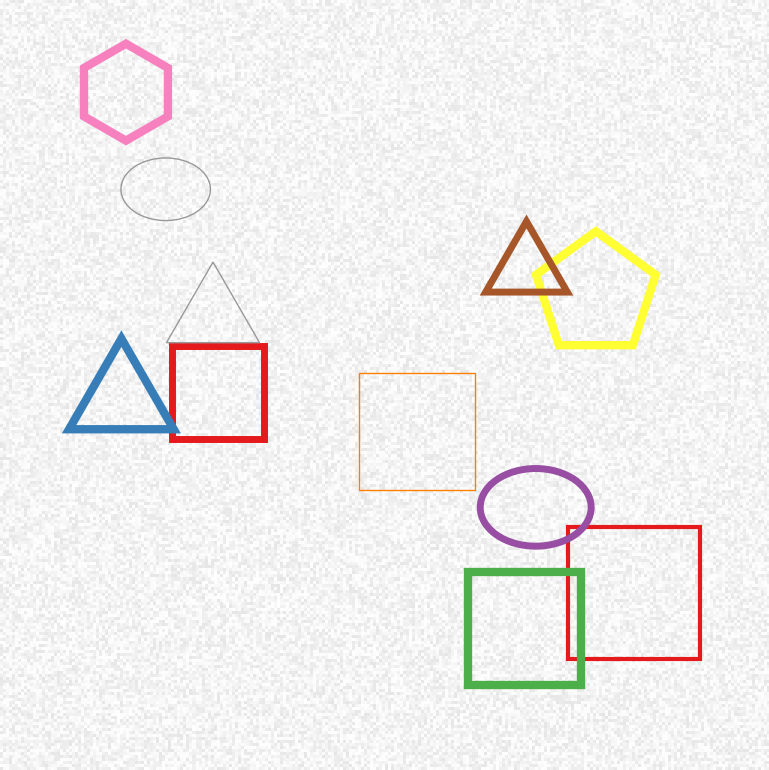[{"shape": "square", "thickness": 1.5, "radius": 0.43, "center": [0.824, 0.23]}, {"shape": "square", "thickness": 2.5, "radius": 0.3, "center": [0.283, 0.491]}, {"shape": "triangle", "thickness": 3, "radius": 0.39, "center": [0.158, 0.482]}, {"shape": "square", "thickness": 3, "radius": 0.37, "center": [0.681, 0.184]}, {"shape": "oval", "thickness": 2.5, "radius": 0.36, "center": [0.696, 0.341]}, {"shape": "square", "thickness": 0.5, "radius": 0.38, "center": [0.542, 0.44]}, {"shape": "pentagon", "thickness": 3, "radius": 0.41, "center": [0.774, 0.618]}, {"shape": "triangle", "thickness": 2.5, "radius": 0.31, "center": [0.684, 0.651]}, {"shape": "hexagon", "thickness": 3, "radius": 0.31, "center": [0.164, 0.88]}, {"shape": "oval", "thickness": 0.5, "radius": 0.29, "center": [0.215, 0.754]}, {"shape": "triangle", "thickness": 0.5, "radius": 0.35, "center": [0.277, 0.59]}]